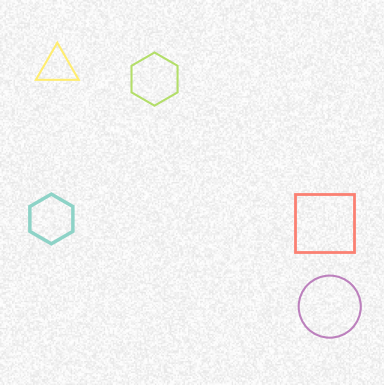[{"shape": "hexagon", "thickness": 2.5, "radius": 0.32, "center": [0.133, 0.431]}, {"shape": "square", "thickness": 2, "radius": 0.38, "center": [0.844, 0.42]}, {"shape": "hexagon", "thickness": 1.5, "radius": 0.35, "center": [0.401, 0.795]}, {"shape": "circle", "thickness": 1.5, "radius": 0.4, "center": [0.856, 0.204]}, {"shape": "triangle", "thickness": 1.5, "radius": 0.32, "center": [0.149, 0.825]}]